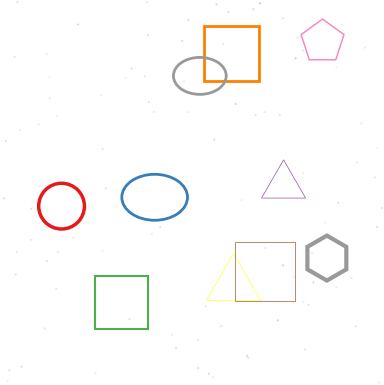[{"shape": "circle", "thickness": 2.5, "radius": 0.3, "center": [0.16, 0.465]}, {"shape": "oval", "thickness": 2, "radius": 0.43, "center": [0.402, 0.488]}, {"shape": "square", "thickness": 1.5, "radius": 0.35, "center": [0.316, 0.215]}, {"shape": "triangle", "thickness": 0.5, "radius": 0.33, "center": [0.737, 0.519]}, {"shape": "square", "thickness": 2, "radius": 0.36, "center": [0.601, 0.861]}, {"shape": "triangle", "thickness": 0.5, "radius": 0.41, "center": [0.607, 0.261]}, {"shape": "square", "thickness": 0.5, "radius": 0.39, "center": [0.688, 0.295]}, {"shape": "pentagon", "thickness": 1, "radius": 0.29, "center": [0.838, 0.892]}, {"shape": "oval", "thickness": 2, "radius": 0.34, "center": [0.519, 0.803]}, {"shape": "hexagon", "thickness": 3, "radius": 0.29, "center": [0.849, 0.33]}]